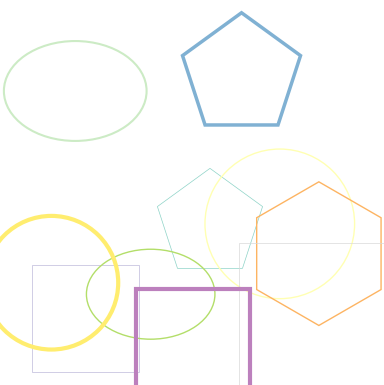[{"shape": "pentagon", "thickness": 0.5, "radius": 0.72, "center": [0.545, 0.419]}, {"shape": "circle", "thickness": 1, "radius": 0.97, "center": [0.727, 0.419]}, {"shape": "square", "thickness": 0.5, "radius": 0.69, "center": [0.222, 0.173]}, {"shape": "pentagon", "thickness": 2.5, "radius": 0.81, "center": [0.627, 0.806]}, {"shape": "hexagon", "thickness": 1, "radius": 0.93, "center": [0.828, 0.341]}, {"shape": "oval", "thickness": 1, "radius": 0.83, "center": [0.391, 0.236]}, {"shape": "square", "thickness": 0.5, "radius": 0.95, "center": [0.81, 0.178]}, {"shape": "square", "thickness": 3, "radius": 0.74, "center": [0.501, 0.102]}, {"shape": "oval", "thickness": 1.5, "radius": 0.93, "center": [0.195, 0.764]}, {"shape": "circle", "thickness": 3, "radius": 0.87, "center": [0.133, 0.266]}]